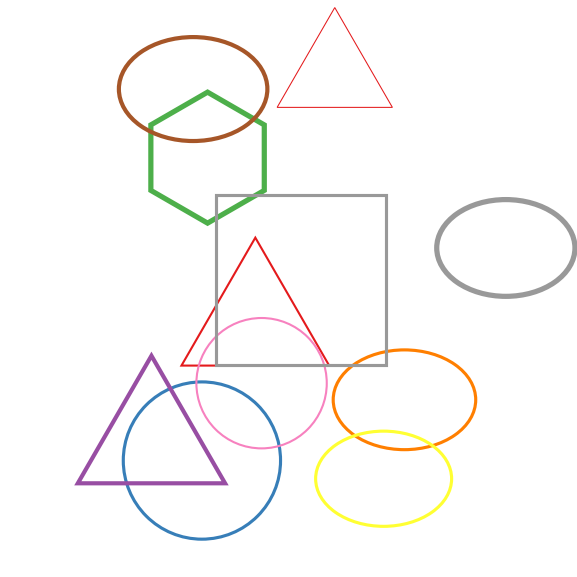[{"shape": "triangle", "thickness": 1, "radius": 0.74, "center": [0.442, 0.44]}, {"shape": "triangle", "thickness": 0.5, "radius": 0.58, "center": [0.58, 0.871]}, {"shape": "circle", "thickness": 1.5, "radius": 0.68, "center": [0.35, 0.202]}, {"shape": "hexagon", "thickness": 2.5, "radius": 0.57, "center": [0.359, 0.726]}, {"shape": "triangle", "thickness": 2, "radius": 0.74, "center": [0.262, 0.236]}, {"shape": "oval", "thickness": 1.5, "radius": 0.62, "center": [0.7, 0.307]}, {"shape": "oval", "thickness": 1.5, "radius": 0.59, "center": [0.664, 0.17]}, {"shape": "oval", "thickness": 2, "radius": 0.64, "center": [0.334, 0.845]}, {"shape": "circle", "thickness": 1, "radius": 0.56, "center": [0.453, 0.336]}, {"shape": "oval", "thickness": 2.5, "radius": 0.6, "center": [0.876, 0.57]}, {"shape": "square", "thickness": 1.5, "radius": 0.74, "center": [0.521, 0.515]}]